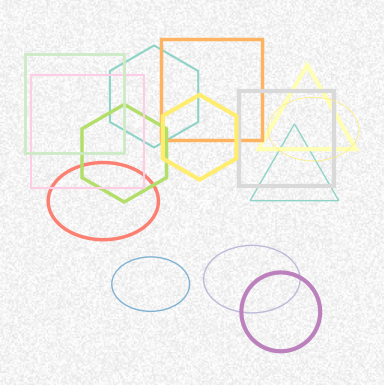[{"shape": "triangle", "thickness": 1, "radius": 0.66, "center": [0.765, 0.545]}, {"shape": "hexagon", "thickness": 1.5, "radius": 0.66, "center": [0.4, 0.749]}, {"shape": "triangle", "thickness": 3, "radius": 0.73, "center": [0.798, 0.685]}, {"shape": "oval", "thickness": 1, "radius": 0.63, "center": [0.654, 0.275]}, {"shape": "oval", "thickness": 2.5, "radius": 0.72, "center": [0.268, 0.478]}, {"shape": "oval", "thickness": 1, "radius": 0.51, "center": [0.391, 0.262]}, {"shape": "square", "thickness": 2.5, "radius": 0.66, "center": [0.549, 0.768]}, {"shape": "hexagon", "thickness": 2.5, "radius": 0.63, "center": [0.323, 0.602]}, {"shape": "square", "thickness": 1.5, "radius": 0.73, "center": [0.228, 0.659]}, {"shape": "square", "thickness": 3, "radius": 0.62, "center": [0.744, 0.639]}, {"shape": "circle", "thickness": 3, "radius": 0.51, "center": [0.729, 0.19]}, {"shape": "square", "thickness": 2, "radius": 0.64, "center": [0.194, 0.732]}, {"shape": "hexagon", "thickness": 3, "radius": 0.55, "center": [0.518, 0.643]}, {"shape": "oval", "thickness": 0.5, "radius": 0.59, "center": [0.814, 0.665]}]